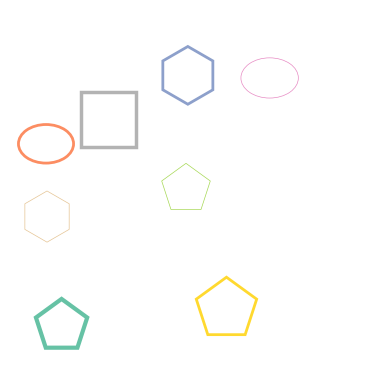[{"shape": "pentagon", "thickness": 3, "radius": 0.35, "center": [0.16, 0.154]}, {"shape": "oval", "thickness": 2, "radius": 0.36, "center": [0.12, 0.626]}, {"shape": "hexagon", "thickness": 2, "radius": 0.38, "center": [0.488, 0.804]}, {"shape": "oval", "thickness": 0.5, "radius": 0.37, "center": [0.7, 0.798]}, {"shape": "pentagon", "thickness": 0.5, "radius": 0.33, "center": [0.483, 0.509]}, {"shape": "pentagon", "thickness": 2, "radius": 0.41, "center": [0.588, 0.197]}, {"shape": "hexagon", "thickness": 0.5, "radius": 0.33, "center": [0.122, 0.437]}, {"shape": "square", "thickness": 2.5, "radius": 0.36, "center": [0.282, 0.689]}]